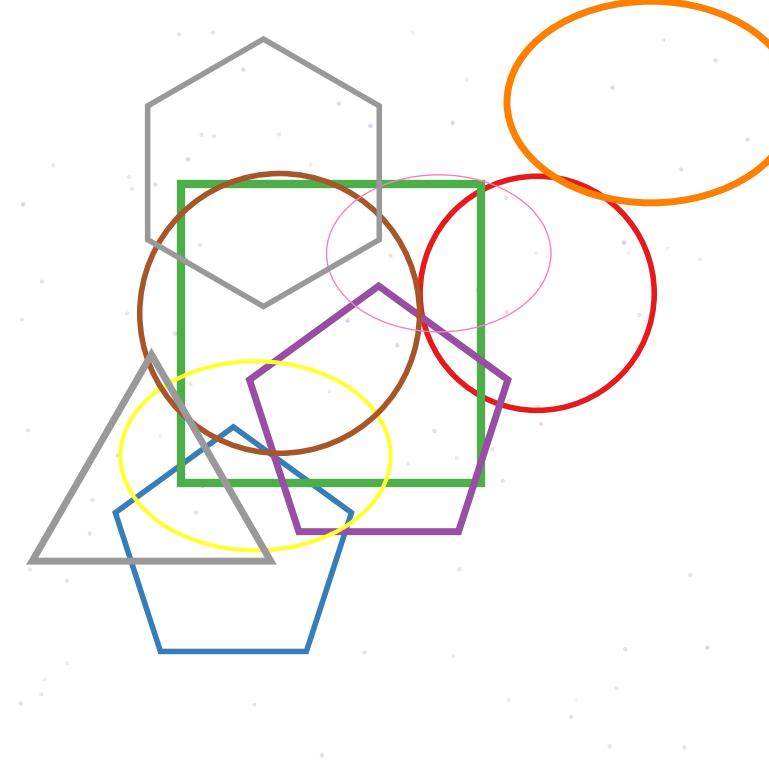[{"shape": "circle", "thickness": 2, "radius": 0.76, "center": [0.698, 0.619]}, {"shape": "pentagon", "thickness": 2, "radius": 0.81, "center": [0.303, 0.284]}, {"shape": "square", "thickness": 3, "radius": 0.97, "center": [0.43, 0.567]}, {"shape": "pentagon", "thickness": 2.5, "radius": 0.88, "center": [0.492, 0.452]}, {"shape": "oval", "thickness": 2.5, "radius": 0.94, "center": [0.845, 0.867]}, {"shape": "oval", "thickness": 1.5, "radius": 0.88, "center": [0.332, 0.408]}, {"shape": "circle", "thickness": 2, "radius": 0.91, "center": [0.363, 0.593]}, {"shape": "oval", "thickness": 0.5, "radius": 0.73, "center": [0.57, 0.671]}, {"shape": "hexagon", "thickness": 2, "radius": 0.87, "center": [0.342, 0.776]}, {"shape": "triangle", "thickness": 2.5, "radius": 0.89, "center": [0.197, 0.361]}]